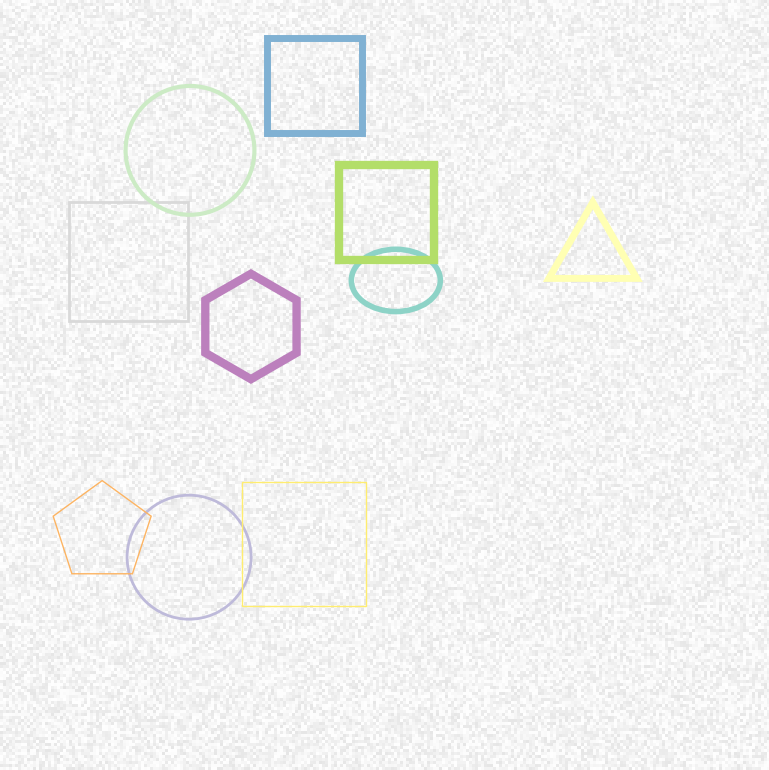[{"shape": "oval", "thickness": 2, "radius": 0.29, "center": [0.514, 0.636]}, {"shape": "triangle", "thickness": 2.5, "radius": 0.33, "center": [0.77, 0.671]}, {"shape": "circle", "thickness": 1, "radius": 0.4, "center": [0.246, 0.276]}, {"shape": "square", "thickness": 2.5, "radius": 0.31, "center": [0.409, 0.889]}, {"shape": "pentagon", "thickness": 0.5, "radius": 0.33, "center": [0.133, 0.309]}, {"shape": "square", "thickness": 3, "radius": 0.31, "center": [0.502, 0.724]}, {"shape": "square", "thickness": 1, "radius": 0.39, "center": [0.166, 0.66]}, {"shape": "hexagon", "thickness": 3, "radius": 0.34, "center": [0.326, 0.576]}, {"shape": "circle", "thickness": 1.5, "radius": 0.42, "center": [0.247, 0.805]}, {"shape": "square", "thickness": 0.5, "radius": 0.4, "center": [0.395, 0.293]}]